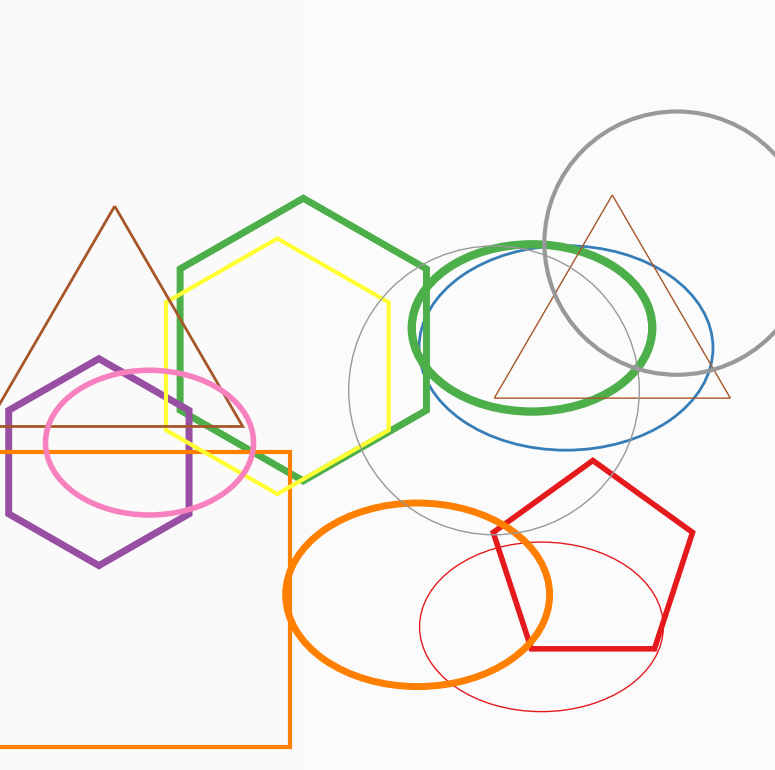[{"shape": "pentagon", "thickness": 2, "radius": 0.68, "center": [0.765, 0.267]}, {"shape": "oval", "thickness": 0.5, "radius": 0.79, "center": [0.699, 0.186]}, {"shape": "oval", "thickness": 1, "radius": 0.95, "center": [0.73, 0.548]}, {"shape": "hexagon", "thickness": 2.5, "radius": 0.92, "center": [0.391, 0.559]}, {"shape": "oval", "thickness": 3, "radius": 0.78, "center": [0.686, 0.574]}, {"shape": "hexagon", "thickness": 2.5, "radius": 0.67, "center": [0.128, 0.4]}, {"shape": "square", "thickness": 1.5, "radius": 0.96, "center": [0.183, 0.221]}, {"shape": "oval", "thickness": 2.5, "radius": 0.85, "center": [0.539, 0.228]}, {"shape": "hexagon", "thickness": 1.5, "radius": 0.83, "center": [0.358, 0.524]}, {"shape": "triangle", "thickness": 0.5, "radius": 0.88, "center": [0.79, 0.571]}, {"shape": "triangle", "thickness": 1, "radius": 0.95, "center": [0.148, 0.542]}, {"shape": "oval", "thickness": 2, "radius": 0.67, "center": [0.193, 0.425]}, {"shape": "circle", "thickness": 0.5, "radius": 0.94, "center": [0.637, 0.493]}, {"shape": "circle", "thickness": 1.5, "radius": 0.85, "center": [0.873, 0.684]}]